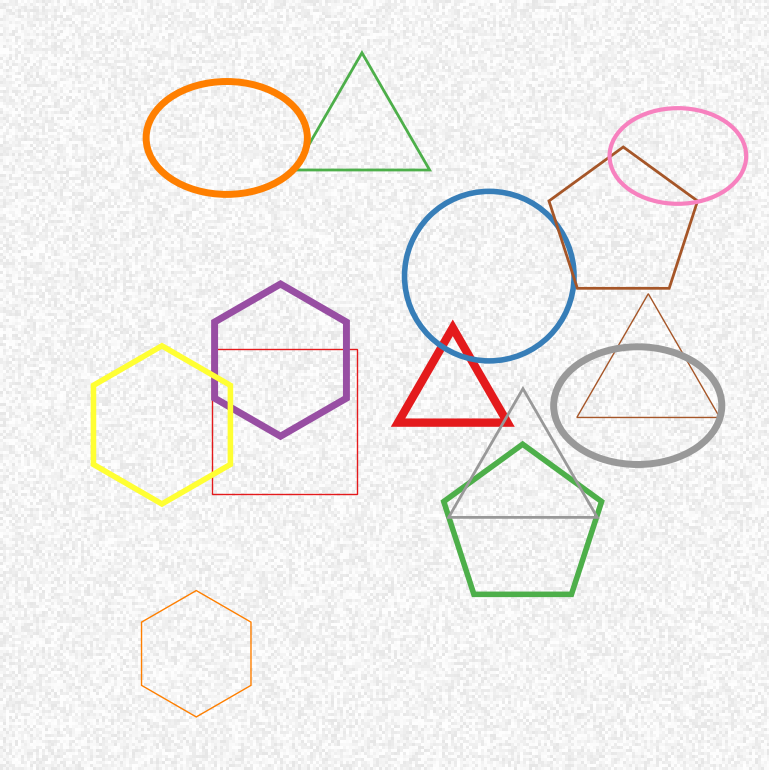[{"shape": "triangle", "thickness": 3, "radius": 0.41, "center": [0.588, 0.492]}, {"shape": "square", "thickness": 0.5, "radius": 0.47, "center": [0.37, 0.452]}, {"shape": "circle", "thickness": 2, "radius": 0.55, "center": [0.635, 0.641]}, {"shape": "triangle", "thickness": 1, "radius": 0.51, "center": [0.47, 0.83]}, {"shape": "pentagon", "thickness": 2, "radius": 0.54, "center": [0.679, 0.315]}, {"shape": "hexagon", "thickness": 2.5, "radius": 0.49, "center": [0.364, 0.532]}, {"shape": "hexagon", "thickness": 0.5, "radius": 0.41, "center": [0.255, 0.151]}, {"shape": "oval", "thickness": 2.5, "radius": 0.52, "center": [0.294, 0.821]}, {"shape": "hexagon", "thickness": 2, "radius": 0.51, "center": [0.21, 0.448]}, {"shape": "triangle", "thickness": 0.5, "radius": 0.54, "center": [0.842, 0.511]}, {"shape": "pentagon", "thickness": 1, "radius": 0.51, "center": [0.809, 0.708]}, {"shape": "oval", "thickness": 1.5, "radius": 0.44, "center": [0.88, 0.797]}, {"shape": "triangle", "thickness": 1, "radius": 0.56, "center": [0.679, 0.384]}, {"shape": "oval", "thickness": 2.5, "radius": 0.55, "center": [0.828, 0.473]}]